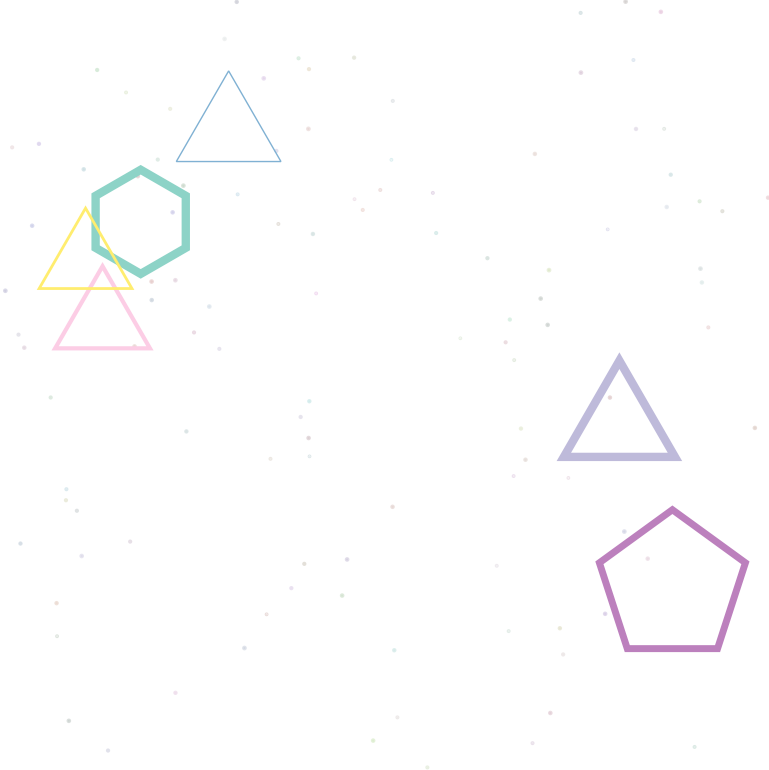[{"shape": "hexagon", "thickness": 3, "radius": 0.34, "center": [0.183, 0.712]}, {"shape": "triangle", "thickness": 3, "radius": 0.42, "center": [0.804, 0.448]}, {"shape": "triangle", "thickness": 0.5, "radius": 0.39, "center": [0.297, 0.829]}, {"shape": "triangle", "thickness": 1.5, "radius": 0.36, "center": [0.133, 0.583]}, {"shape": "pentagon", "thickness": 2.5, "radius": 0.5, "center": [0.873, 0.238]}, {"shape": "triangle", "thickness": 1, "radius": 0.35, "center": [0.111, 0.66]}]